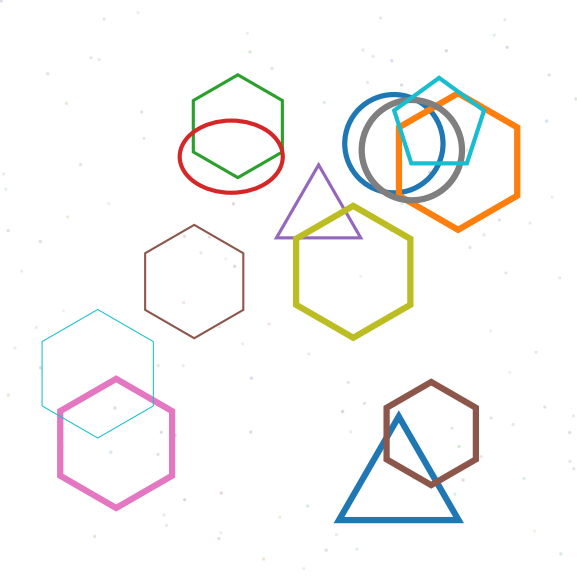[{"shape": "circle", "thickness": 2.5, "radius": 0.43, "center": [0.682, 0.75]}, {"shape": "triangle", "thickness": 3, "radius": 0.6, "center": [0.691, 0.158]}, {"shape": "hexagon", "thickness": 3, "radius": 0.59, "center": [0.793, 0.719]}, {"shape": "hexagon", "thickness": 1.5, "radius": 0.45, "center": [0.412, 0.781]}, {"shape": "oval", "thickness": 2, "radius": 0.45, "center": [0.4, 0.728]}, {"shape": "triangle", "thickness": 1.5, "radius": 0.42, "center": [0.552, 0.629]}, {"shape": "hexagon", "thickness": 3, "radius": 0.45, "center": [0.747, 0.248]}, {"shape": "hexagon", "thickness": 1, "radius": 0.49, "center": [0.336, 0.512]}, {"shape": "hexagon", "thickness": 3, "radius": 0.56, "center": [0.201, 0.231]}, {"shape": "circle", "thickness": 3, "radius": 0.43, "center": [0.713, 0.739]}, {"shape": "hexagon", "thickness": 3, "radius": 0.57, "center": [0.612, 0.528]}, {"shape": "pentagon", "thickness": 2, "radius": 0.41, "center": [0.76, 0.782]}, {"shape": "hexagon", "thickness": 0.5, "radius": 0.56, "center": [0.169, 0.352]}]